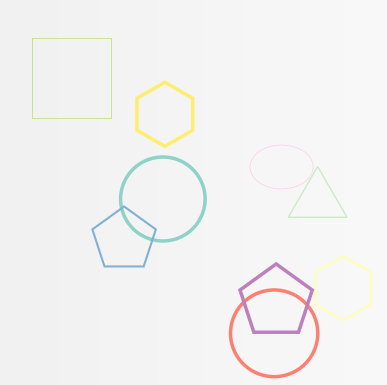[{"shape": "circle", "thickness": 2.5, "radius": 0.55, "center": [0.42, 0.483]}, {"shape": "hexagon", "thickness": 1.5, "radius": 0.41, "center": [0.886, 0.251]}, {"shape": "circle", "thickness": 2.5, "radius": 0.56, "center": [0.708, 0.134]}, {"shape": "pentagon", "thickness": 1.5, "radius": 0.43, "center": [0.32, 0.378]}, {"shape": "square", "thickness": 0.5, "radius": 0.52, "center": [0.185, 0.798]}, {"shape": "oval", "thickness": 0.5, "radius": 0.41, "center": [0.727, 0.566]}, {"shape": "pentagon", "thickness": 2.5, "radius": 0.49, "center": [0.713, 0.216]}, {"shape": "triangle", "thickness": 1, "radius": 0.44, "center": [0.82, 0.48]}, {"shape": "hexagon", "thickness": 2.5, "radius": 0.42, "center": [0.425, 0.703]}]